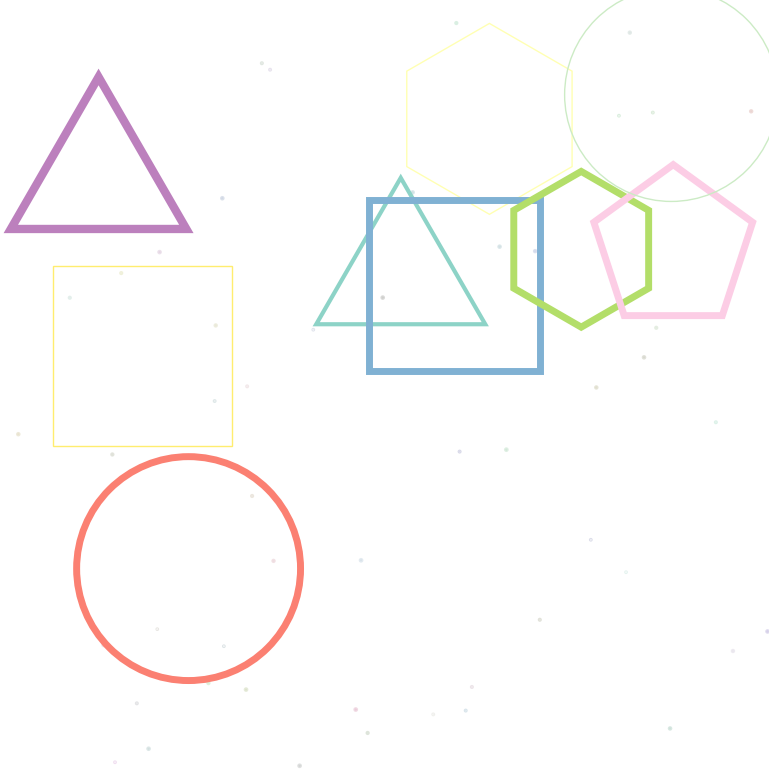[{"shape": "triangle", "thickness": 1.5, "radius": 0.63, "center": [0.52, 0.642]}, {"shape": "hexagon", "thickness": 0.5, "radius": 0.62, "center": [0.636, 0.846]}, {"shape": "circle", "thickness": 2.5, "radius": 0.73, "center": [0.245, 0.262]}, {"shape": "square", "thickness": 2.5, "radius": 0.56, "center": [0.59, 0.629]}, {"shape": "hexagon", "thickness": 2.5, "radius": 0.51, "center": [0.755, 0.676]}, {"shape": "pentagon", "thickness": 2.5, "radius": 0.54, "center": [0.874, 0.678]}, {"shape": "triangle", "thickness": 3, "radius": 0.66, "center": [0.128, 0.768]}, {"shape": "circle", "thickness": 0.5, "radius": 0.69, "center": [0.872, 0.877]}, {"shape": "square", "thickness": 0.5, "radius": 0.58, "center": [0.185, 0.538]}]